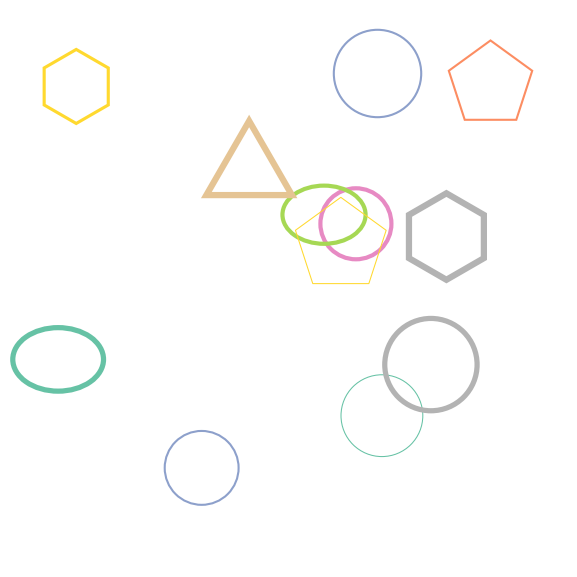[{"shape": "oval", "thickness": 2.5, "radius": 0.39, "center": [0.101, 0.377]}, {"shape": "circle", "thickness": 0.5, "radius": 0.35, "center": [0.661, 0.279]}, {"shape": "pentagon", "thickness": 1, "radius": 0.38, "center": [0.849, 0.853]}, {"shape": "circle", "thickness": 1, "radius": 0.38, "center": [0.654, 0.872]}, {"shape": "circle", "thickness": 1, "radius": 0.32, "center": [0.349, 0.189]}, {"shape": "circle", "thickness": 2, "radius": 0.31, "center": [0.616, 0.612]}, {"shape": "oval", "thickness": 2, "radius": 0.36, "center": [0.561, 0.627]}, {"shape": "hexagon", "thickness": 1.5, "radius": 0.32, "center": [0.132, 0.849]}, {"shape": "pentagon", "thickness": 0.5, "radius": 0.41, "center": [0.59, 0.575]}, {"shape": "triangle", "thickness": 3, "radius": 0.43, "center": [0.431, 0.704]}, {"shape": "circle", "thickness": 2.5, "radius": 0.4, "center": [0.746, 0.368]}, {"shape": "hexagon", "thickness": 3, "radius": 0.37, "center": [0.773, 0.59]}]